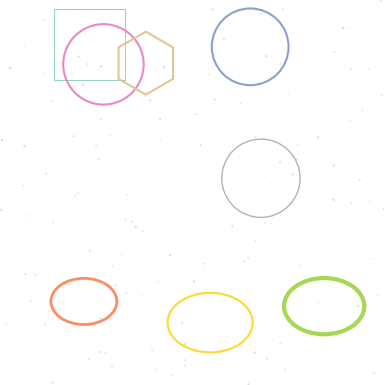[{"shape": "square", "thickness": 0.5, "radius": 0.46, "center": [0.232, 0.884]}, {"shape": "oval", "thickness": 2, "radius": 0.43, "center": [0.218, 0.217]}, {"shape": "circle", "thickness": 1.5, "radius": 0.5, "center": [0.65, 0.878]}, {"shape": "circle", "thickness": 1.5, "radius": 0.52, "center": [0.269, 0.833]}, {"shape": "oval", "thickness": 3, "radius": 0.52, "center": [0.842, 0.205]}, {"shape": "oval", "thickness": 1.5, "radius": 0.55, "center": [0.546, 0.162]}, {"shape": "hexagon", "thickness": 1.5, "radius": 0.41, "center": [0.379, 0.836]}, {"shape": "circle", "thickness": 1, "radius": 0.51, "center": [0.678, 0.537]}]